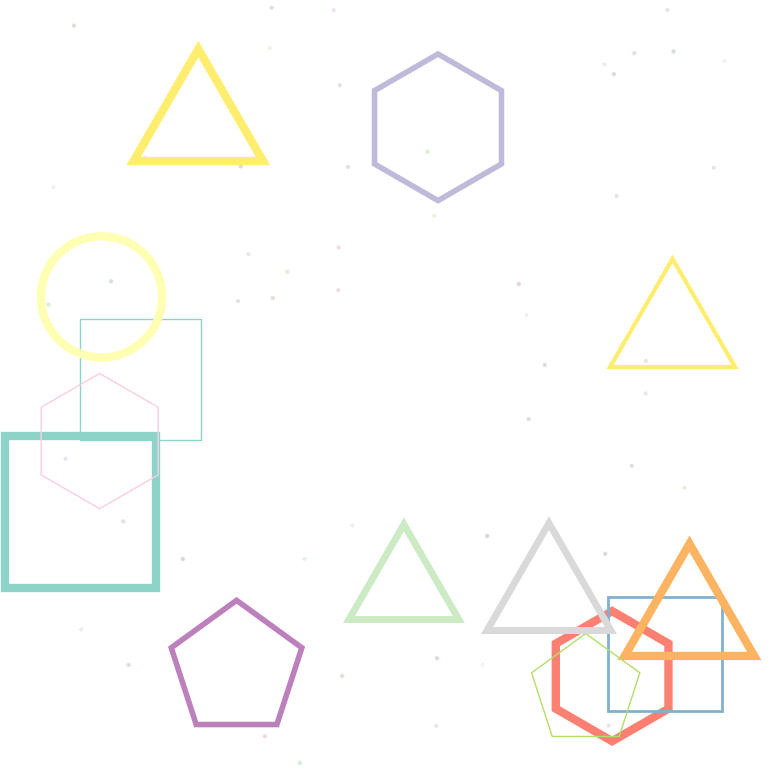[{"shape": "square", "thickness": 3, "radius": 0.49, "center": [0.105, 0.335]}, {"shape": "square", "thickness": 0.5, "radius": 0.39, "center": [0.183, 0.507]}, {"shape": "circle", "thickness": 3, "radius": 0.39, "center": [0.132, 0.614]}, {"shape": "hexagon", "thickness": 2, "radius": 0.48, "center": [0.569, 0.835]}, {"shape": "hexagon", "thickness": 3, "radius": 0.42, "center": [0.795, 0.122]}, {"shape": "square", "thickness": 1, "radius": 0.37, "center": [0.864, 0.15]}, {"shape": "triangle", "thickness": 3, "radius": 0.49, "center": [0.895, 0.197]}, {"shape": "pentagon", "thickness": 0.5, "radius": 0.37, "center": [0.761, 0.103]}, {"shape": "hexagon", "thickness": 0.5, "radius": 0.44, "center": [0.129, 0.427]}, {"shape": "triangle", "thickness": 2.5, "radius": 0.46, "center": [0.713, 0.228]}, {"shape": "pentagon", "thickness": 2, "radius": 0.45, "center": [0.307, 0.131]}, {"shape": "triangle", "thickness": 2.5, "radius": 0.41, "center": [0.525, 0.237]}, {"shape": "triangle", "thickness": 1.5, "radius": 0.47, "center": [0.873, 0.57]}, {"shape": "triangle", "thickness": 3, "radius": 0.48, "center": [0.258, 0.839]}]